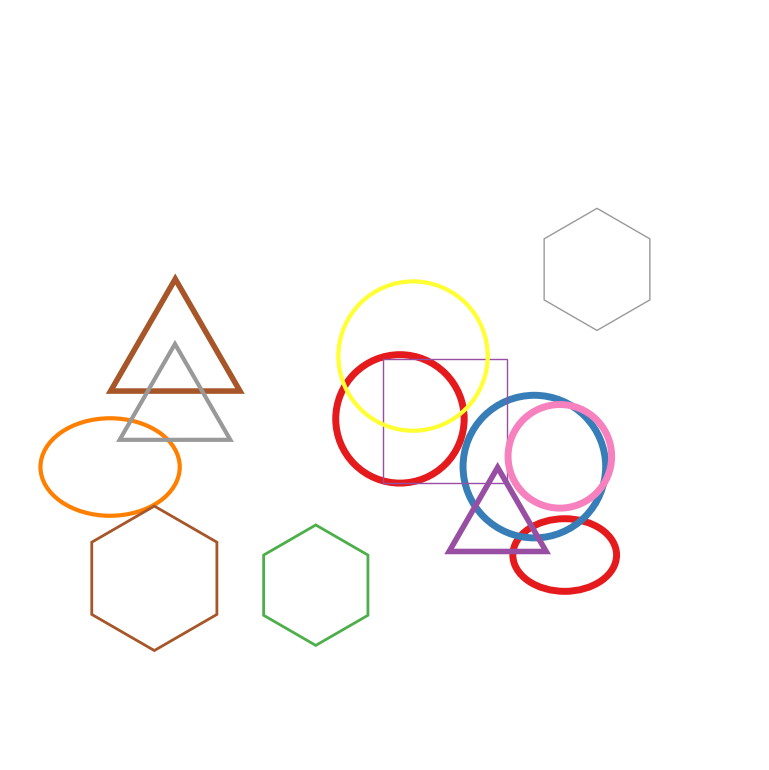[{"shape": "oval", "thickness": 2.5, "radius": 0.34, "center": [0.733, 0.279]}, {"shape": "circle", "thickness": 2.5, "radius": 0.42, "center": [0.519, 0.456]}, {"shape": "circle", "thickness": 2.5, "radius": 0.46, "center": [0.694, 0.394]}, {"shape": "hexagon", "thickness": 1, "radius": 0.39, "center": [0.41, 0.24]}, {"shape": "square", "thickness": 0.5, "radius": 0.4, "center": [0.578, 0.454]}, {"shape": "triangle", "thickness": 2, "radius": 0.36, "center": [0.646, 0.32]}, {"shape": "oval", "thickness": 1.5, "radius": 0.45, "center": [0.143, 0.393]}, {"shape": "circle", "thickness": 1.5, "radius": 0.48, "center": [0.536, 0.538]}, {"shape": "hexagon", "thickness": 1, "radius": 0.47, "center": [0.2, 0.249]}, {"shape": "triangle", "thickness": 2, "radius": 0.48, "center": [0.228, 0.541]}, {"shape": "circle", "thickness": 2.5, "radius": 0.34, "center": [0.727, 0.407]}, {"shape": "hexagon", "thickness": 0.5, "radius": 0.4, "center": [0.775, 0.65]}, {"shape": "triangle", "thickness": 1.5, "radius": 0.41, "center": [0.227, 0.47]}]